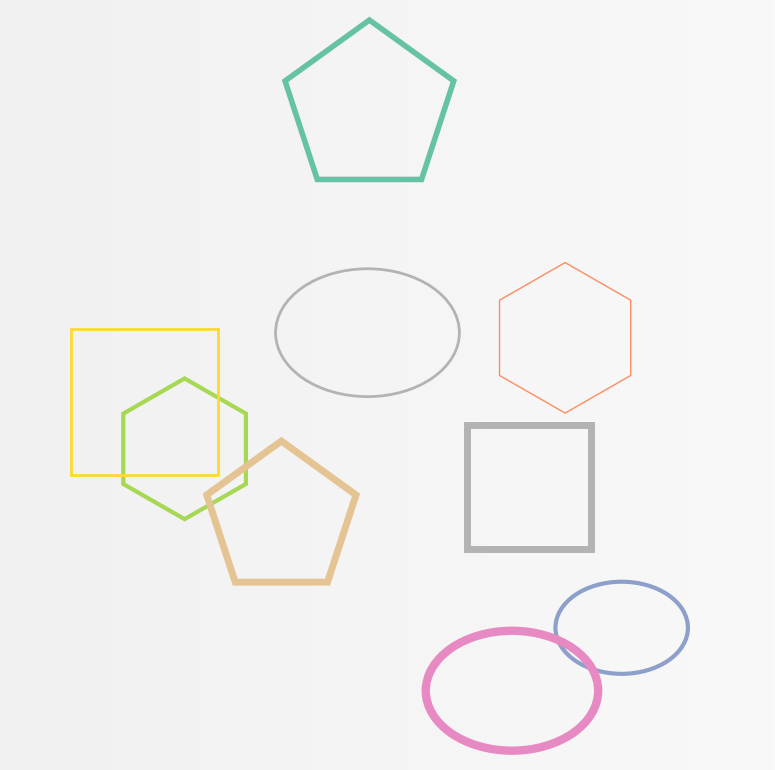[{"shape": "pentagon", "thickness": 2, "radius": 0.57, "center": [0.477, 0.86]}, {"shape": "hexagon", "thickness": 0.5, "radius": 0.49, "center": [0.729, 0.561]}, {"shape": "oval", "thickness": 1.5, "radius": 0.43, "center": [0.802, 0.185]}, {"shape": "oval", "thickness": 3, "radius": 0.56, "center": [0.661, 0.103]}, {"shape": "hexagon", "thickness": 1.5, "radius": 0.46, "center": [0.238, 0.417]}, {"shape": "square", "thickness": 1, "radius": 0.47, "center": [0.186, 0.478]}, {"shape": "pentagon", "thickness": 2.5, "radius": 0.51, "center": [0.363, 0.326]}, {"shape": "oval", "thickness": 1, "radius": 0.59, "center": [0.474, 0.568]}, {"shape": "square", "thickness": 2.5, "radius": 0.4, "center": [0.683, 0.368]}]